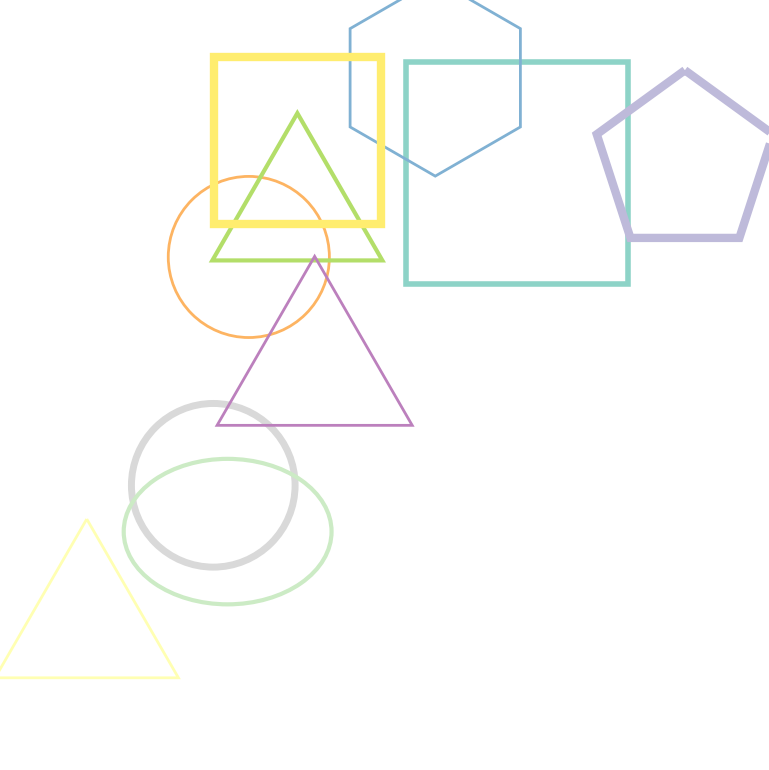[{"shape": "square", "thickness": 2, "radius": 0.72, "center": [0.672, 0.776]}, {"shape": "triangle", "thickness": 1, "radius": 0.69, "center": [0.113, 0.188]}, {"shape": "pentagon", "thickness": 3, "radius": 0.6, "center": [0.889, 0.788]}, {"shape": "hexagon", "thickness": 1, "radius": 0.64, "center": [0.565, 0.899]}, {"shape": "circle", "thickness": 1, "radius": 0.52, "center": [0.323, 0.666]}, {"shape": "triangle", "thickness": 1.5, "radius": 0.64, "center": [0.386, 0.726]}, {"shape": "circle", "thickness": 2.5, "radius": 0.53, "center": [0.277, 0.37]}, {"shape": "triangle", "thickness": 1, "radius": 0.73, "center": [0.409, 0.521]}, {"shape": "oval", "thickness": 1.5, "radius": 0.67, "center": [0.296, 0.31]}, {"shape": "square", "thickness": 3, "radius": 0.54, "center": [0.386, 0.817]}]